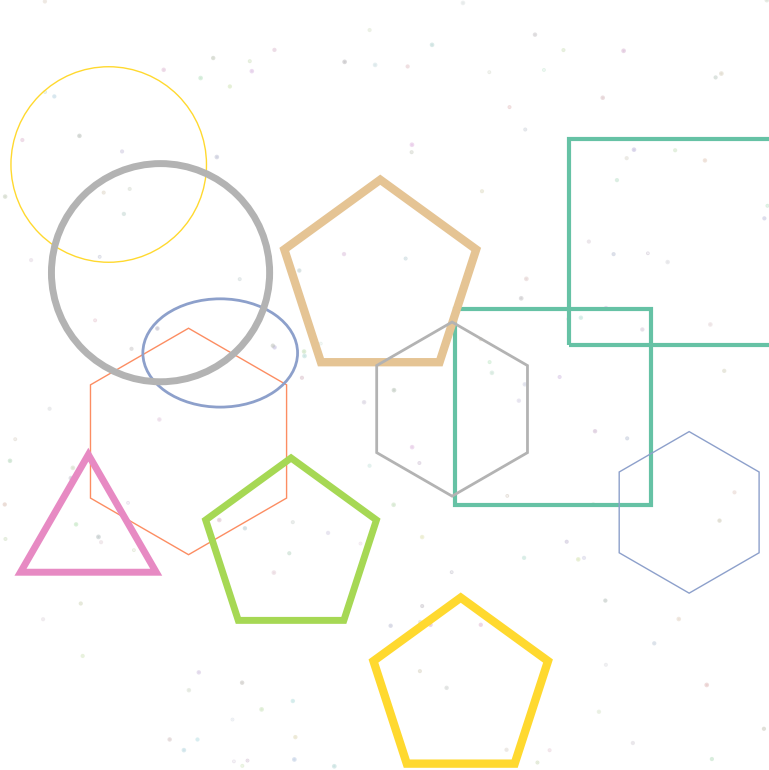[{"shape": "square", "thickness": 1.5, "radius": 0.64, "center": [0.718, 0.471]}, {"shape": "square", "thickness": 1.5, "radius": 0.67, "center": [0.873, 0.686]}, {"shape": "hexagon", "thickness": 0.5, "radius": 0.74, "center": [0.245, 0.427]}, {"shape": "hexagon", "thickness": 0.5, "radius": 0.52, "center": [0.895, 0.335]}, {"shape": "oval", "thickness": 1, "radius": 0.5, "center": [0.286, 0.542]}, {"shape": "triangle", "thickness": 2.5, "radius": 0.51, "center": [0.115, 0.308]}, {"shape": "pentagon", "thickness": 2.5, "radius": 0.58, "center": [0.378, 0.289]}, {"shape": "circle", "thickness": 0.5, "radius": 0.63, "center": [0.141, 0.786]}, {"shape": "pentagon", "thickness": 3, "radius": 0.6, "center": [0.598, 0.105]}, {"shape": "pentagon", "thickness": 3, "radius": 0.66, "center": [0.494, 0.636]}, {"shape": "circle", "thickness": 2.5, "radius": 0.71, "center": [0.208, 0.646]}, {"shape": "hexagon", "thickness": 1, "radius": 0.57, "center": [0.587, 0.469]}]